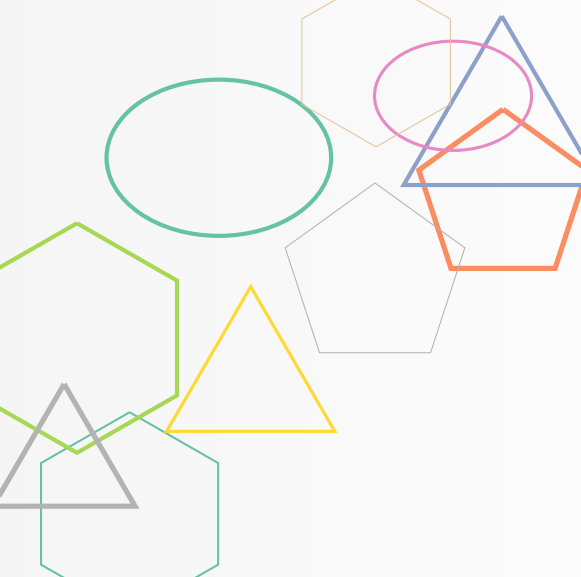[{"shape": "hexagon", "thickness": 1, "radius": 0.88, "center": [0.223, 0.109]}, {"shape": "oval", "thickness": 2, "radius": 0.97, "center": [0.377, 0.726]}, {"shape": "pentagon", "thickness": 2.5, "radius": 0.76, "center": [0.865, 0.658]}, {"shape": "triangle", "thickness": 2, "radius": 0.97, "center": [0.863, 0.776]}, {"shape": "oval", "thickness": 1.5, "radius": 0.68, "center": [0.779, 0.833]}, {"shape": "hexagon", "thickness": 2, "radius": 0.99, "center": [0.132, 0.414]}, {"shape": "triangle", "thickness": 1.5, "radius": 0.84, "center": [0.431, 0.336]}, {"shape": "hexagon", "thickness": 0.5, "radius": 0.74, "center": [0.647, 0.892]}, {"shape": "pentagon", "thickness": 0.5, "radius": 0.81, "center": [0.645, 0.52]}, {"shape": "triangle", "thickness": 2.5, "radius": 0.71, "center": [0.11, 0.193]}]